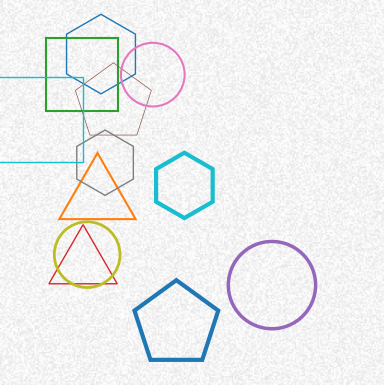[{"shape": "pentagon", "thickness": 3, "radius": 0.57, "center": [0.458, 0.158]}, {"shape": "hexagon", "thickness": 1, "radius": 0.52, "center": [0.262, 0.86]}, {"shape": "triangle", "thickness": 1.5, "radius": 0.57, "center": [0.253, 0.488]}, {"shape": "square", "thickness": 1.5, "radius": 0.47, "center": [0.213, 0.806]}, {"shape": "triangle", "thickness": 1, "radius": 0.51, "center": [0.216, 0.314]}, {"shape": "circle", "thickness": 2.5, "radius": 0.57, "center": [0.706, 0.259]}, {"shape": "pentagon", "thickness": 0.5, "radius": 0.52, "center": [0.294, 0.733]}, {"shape": "circle", "thickness": 1.5, "radius": 0.41, "center": [0.397, 0.806]}, {"shape": "hexagon", "thickness": 1, "radius": 0.42, "center": [0.273, 0.577]}, {"shape": "circle", "thickness": 2, "radius": 0.43, "center": [0.226, 0.339]}, {"shape": "hexagon", "thickness": 3, "radius": 0.42, "center": [0.479, 0.518]}, {"shape": "square", "thickness": 1, "radius": 0.55, "center": [0.105, 0.69]}]